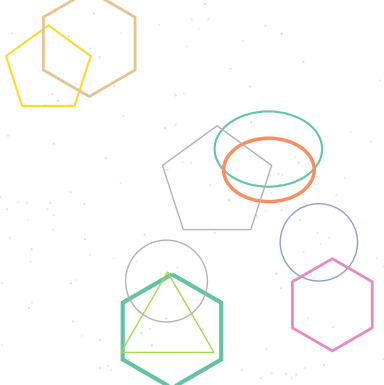[{"shape": "hexagon", "thickness": 3, "radius": 0.74, "center": [0.447, 0.14]}, {"shape": "oval", "thickness": 1.5, "radius": 0.7, "center": [0.697, 0.613]}, {"shape": "oval", "thickness": 2.5, "radius": 0.59, "center": [0.699, 0.559]}, {"shape": "circle", "thickness": 1, "radius": 0.5, "center": [0.828, 0.371]}, {"shape": "hexagon", "thickness": 2, "radius": 0.6, "center": [0.863, 0.208]}, {"shape": "triangle", "thickness": 1, "radius": 0.7, "center": [0.435, 0.154]}, {"shape": "pentagon", "thickness": 1.5, "radius": 0.58, "center": [0.126, 0.818]}, {"shape": "hexagon", "thickness": 2, "radius": 0.69, "center": [0.232, 0.887]}, {"shape": "circle", "thickness": 1, "radius": 0.53, "center": [0.432, 0.27]}, {"shape": "pentagon", "thickness": 1, "radius": 0.75, "center": [0.564, 0.524]}]